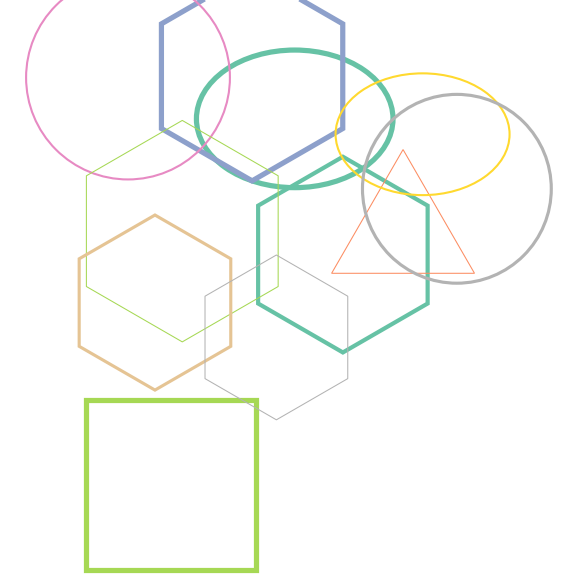[{"shape": "hexagon", "thickness": 2, "radius": 0.85, "center": [0.594, 0.558]}, {"shape": "oval", "thickness": 2.5, "radius": 0.85, "center": [0.51, 0.793]}, {"shape": "triangle", "thickness": 0.5, "radius": 0.71, "center": [0.698, 0.597]}, {"shape": "hexagon", "thickness": 2.5, "radius": 0.91, "center": [0.437, 0.867]}, {"shape": "circle", "thickness": 1, "radius": 0.88, "center": [0.222, 0.865]}, {"shape": "hexagon", "thickness": 0.5, "radius": 0.96, "center": [0.316, 0.599]}, {"shape": "square", "thickness": 2.5, "radius": 0.74, "center": [0.296, 0.159]}, {"shape": "oval", "thickness": 1, "radius": 0.75, "center": [0.732, 0.767]}, {"shape": "hexagon", "thickness": 1.5, "radius": 0.76, "center": [0.268, 0.475]}, {"shape": "circle", "thickness": 1.5, "radius": 0.82, "center": [0.791, 0.672]}, {"shape": "hexagon", "thickness": 0.5, "radius": 0.71, "center": [0.479, 0.415]}]